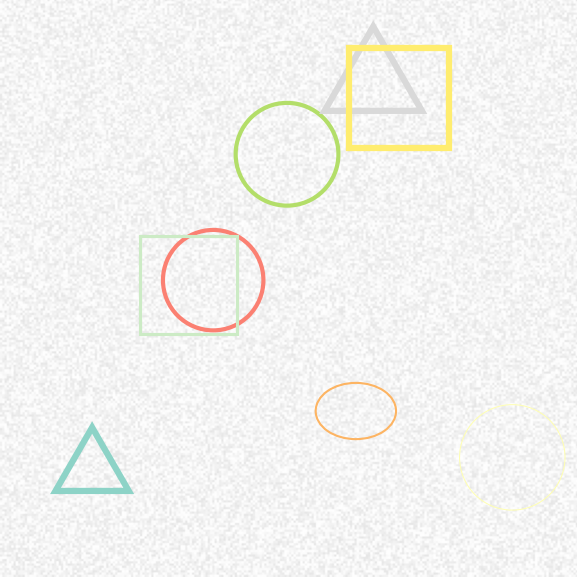[{"shape": "triangle", "thickness": 3, "radius": 0.37, "center": [0.16, 0.186]}, {"shape": "circle", "thickness": 0.5, "radius": 0.46, "center": [0.887, 0.207]}, {"shape": "circle", "thickness": 2, "radius": 0.43, "center": [0.369, 0.514]}, {"shape": "oval", "thickness": 1, "radius": 0.35, "center": [0.616, 0.287]}, {"shape": "circle", "thickness": 2, "radius": 0.44, "center": [0.497, 0.732]}, {"shape": "triangle", "thickness": 3, "radius": 0.49, "center": [0.646, 0.856]}, {"shape": "square", "thickness": 1.5, "radius": 0.42, "center": [0.326, 0.505]}, {"shape": "square", "thickness": 3, "radius": 0.43, "center": [0.691, 0.83]}]